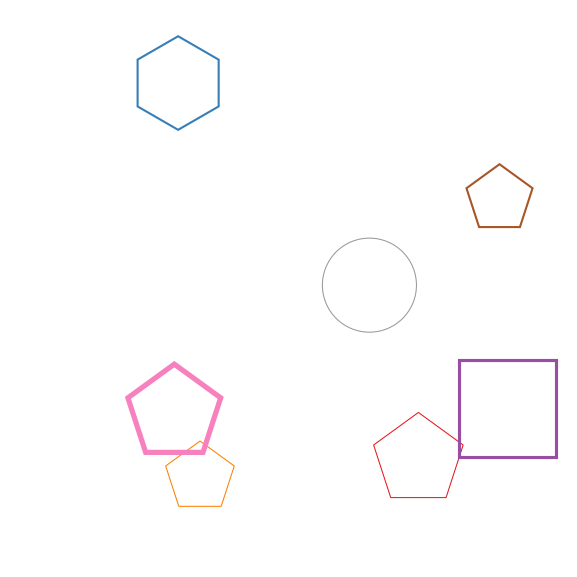[{"shape": "pentagon", "thickness": 0.5, "radius": 0.41, "center": [0.724, 0.203]}, {"shape": "hexagon", "thickness": 1, "radius": 0.41, "center": [0.308, 0.855]}, {"shape": "square", "thickness": 1.5, "radius": 0.42, "center": [0.879, 0.292]}, {"shape": "pentagon", "thickness": 0.5, "radius": 0.31, "center": [0.346, 0.173]}, {"shape": "pentagon", "thickness": 1, "radius": 0.3, "center": [0.865, 0.655]}, {"shape": "pentagon", "thickness": 2.5, "radius": 0.42, "center": [0.302, 0.284]}, {"shape": "circle", "thickness": 0.5, "radius": 0.41, "center": [0.64, 0.505]}]